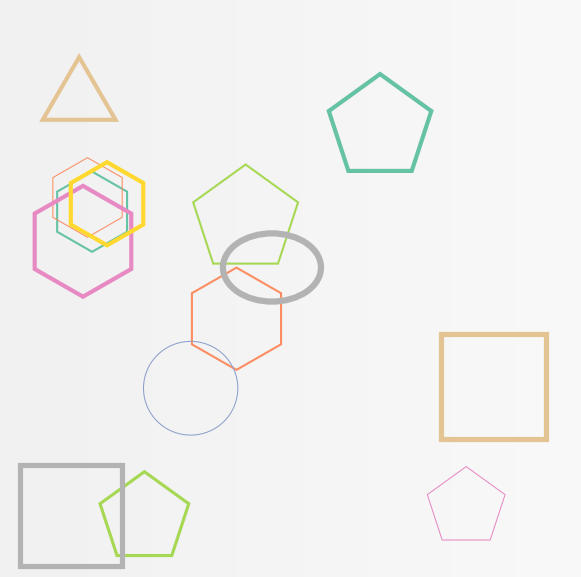[{"shape": "pentagon", "thickness": 2, "radius": 0.46, "center": [0.654, 0.778]}, {"shape": "hexagon", "thickness": 1, "radius": 0.35, "center": [0.158, 0.633]}, {"shape": "hexagon", "thickness": 0.5, "radius": 0.34, "center": [0.151, 0.657]}, {"shape": "hexagon", "thickness": 1, "radius": 0.44, "center": [0.407, 0.447]}, {"shape": "circle", "thickness": 0.5, "radius": 0.41, "center": [0.328, 0.327]}, {"shape": "pentagon", "thickness": 0.5, "radius": 0.35, "center": [0.802, 0.121]}, {"shape": "hexagon", "thickness": 2, "radius": 0.48, "center": [0.143, 0.581]}, {"shape": "pentagon", "thickness": 1, "radius": 0.47, "center": [0.423, 0.619]}, {"shape": "pentagon", "thickness": 1.5, "radius": 0.4, "center": [0.248, 0.102]}, {"shape": "hexagon", "thickness": 2, "radius": 0.36, "center": [0.184, 0.646]}, {"shape": "square", "thickness": 2.5, "radius": 0.45, "center": [0.849, 0.33]}, {"shape": "triangle", "thickness": 2, "radius": 0.36, "center": [0.136, 0.828]}, {"shape": "square", "thickness": 2.5, "radius": 0.44, "center": [0.122, 0.106]}, {"shape": "oval", "thickness": 3, "radius": 0.42, "center": [0.468, 0.536]}]